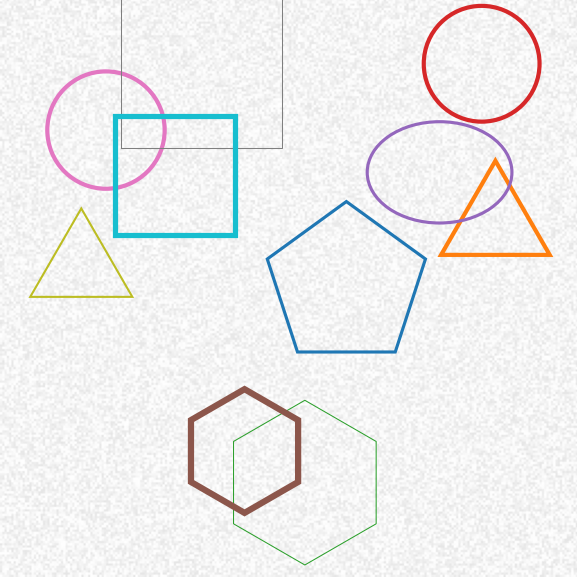[{"shape": "pentagon", "thickness": 1.5, "radius": 0.72, "center": [0.6, 0.506]}, {"shape": "triangle", "thickness": 2, "radius": 0.54, "center": [0.858, 0.612]}, {"shape": "hexagon", "thickness": 0.5, "radius": 0.71, "center": [0.528, 0.163]}, {"shape": "circle", "thickness": 2, "radius": 0.5, "center": [0.834, 0.889]}, {"shape": "oval", "thickness": 1.5, "radius": 0.63, "center": [0.761, 0.701]}, {"shape": "hexagon", "thickness": 3, "radius": 0.54, "center": [0.423, 0.218]}, {"shape": "circle", "thickness": 2, "radius": 0.51, "center": [0.184, 0.774]}, {"shape": "square", "thickness": 0.5, "radius": 0.7, "center": [0.349, 0.883]}, {"shape": "triangle", "thickness": 1, "radius": 0.51, "center": [0.141, 0.536]}, {"shape": "square", "thickness": 2.5, "radius": 0.52, "center": [0.304, 0.695]}]